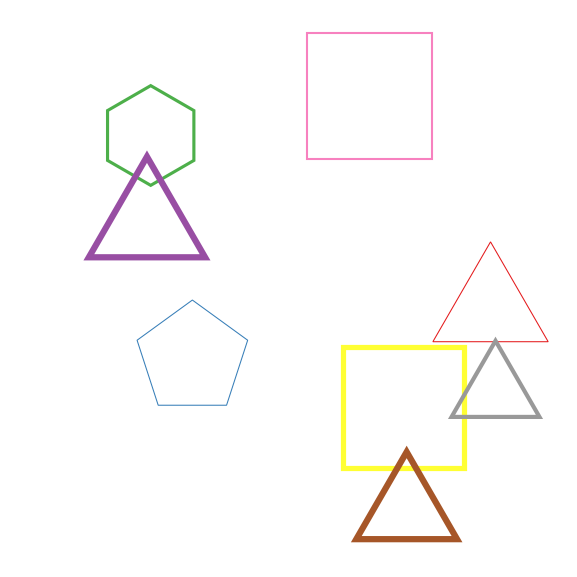[{"shape": "triangle", "thickness": 0.5, "radius": 0.58, "center": [0.849, 0.465]}, {"shape": "pentagon", "thickness": 0.5, "radius": 0.5, "center": [0.333, 0.379]}, {"shape": "hexagon", "thickness": 1.5, "radius": 0.43, "center": [0.261, 0.765]}, {"shape": "triangle", "thickness": 3, "radius": 0.58, "center": [0.254, 0.612]}, {"shape": "square", "thickness": 2.5, "radius": 0.52, "center": [0.699, 0.293]}, {"shape": "triangle", "thickness": 3, "radius": 0.5, "center": [0.704, 0.116]}, {"shape": "square", "thickness": 1, "radius": 0.54, "center": [0.64, 0.833]}, {"shape": "triangle", "thickness": 2, "radius": 0.44, "center": [0.858, 0.321]}]